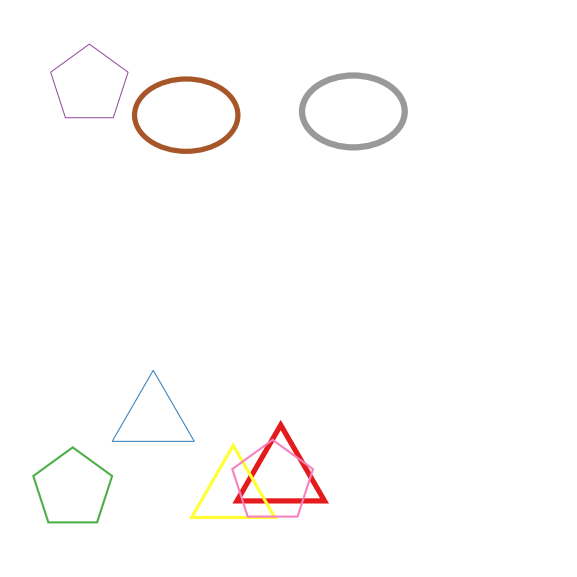[{"shape": "triangle", "thickness": 2.5, "radius": 0.44, "center": [0.486, 0.176]}, {"shape": "triangle", "thickness": 0.5, "radius": 0.41, "center": [0.265, 0.276]}, {"shape": "pentagon", "thickness": 1, "radius": 0.36, "center": [0.126, 0.153]}, {"shape": "pentagon", "thickness": 0.5, "radius": 0.35, "center": [0.155, 0.852]}, {"shape": "triangle", "thickness": 1.5, "radius": 0.42, "center": [0.404, 0.145]}, {"shape": "oval", "thickness": 2.5, "radius": 0.45, "center": [0.322, 0.8]}, {"shape": "pentagon", "thickness": 1, "radius": 0.37, "center": [0.472, 0.164]}, {"shape": "oval", "thickness": 3, "radius": 0.44, "center": [0.612, 0.806]}]